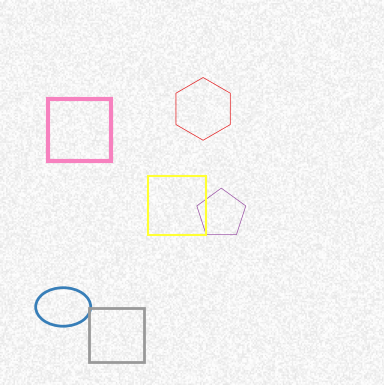[{"shape": "hexagon", "thickness": 0.5, "radius": 0.41, "center": [0.528, 0.717]}, {"shape": "oval", "thickness": 2, "radius": 0.36, "center": [0.164, 0.203]}, {"shape": "pentagon", "thickness": 0.5, "radius": 0.33, "center": [0.575, 0.444]}, {"shape": "square", "thickness": 1.5, "radius": 0.38, "center": [0.46, 0.467]}, {"shape": "square", "thickness": 3, "radius": 0.41, "center": [0.207, 0.662]}, {"shape": "square", "thickness": 2, "radius": 0.35, "center": [0.302, 0.13]}]